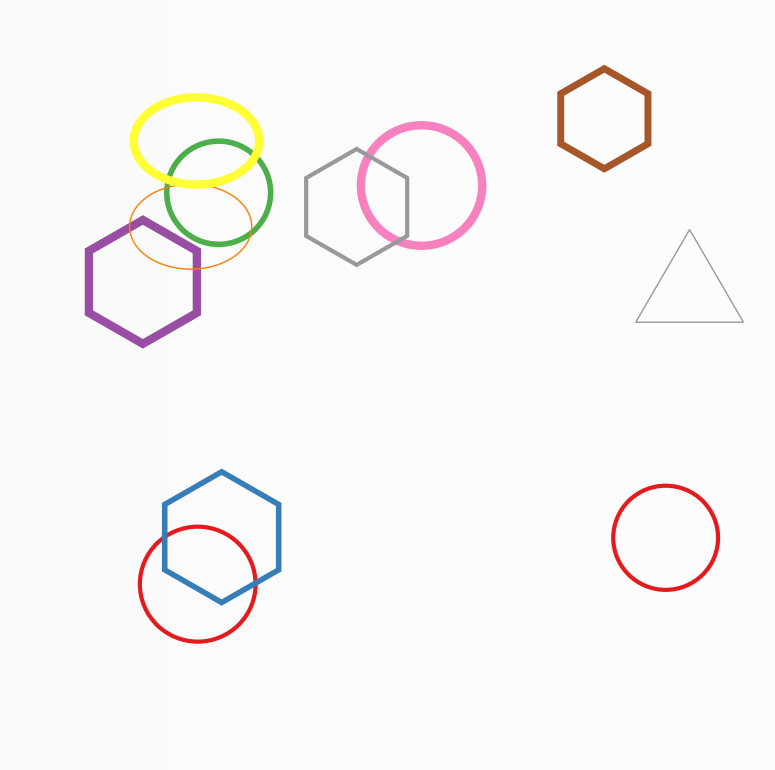[{"shape": "circle", "thickness": 1.5, "radius": 0.34, "center": [0.859, 0.302]}, {"shape": "circle", "thickness": 1.5, "radius": 0.37, "center": [0.255, 0.241]}, {"shape": "hexagon", "thickness": 2, "radius": 0.42, "center": [0.286, 0.302]}, {"shape": "circle", "thickness": 2, "radius": 0.34, "center": [0.282, 0.75]}, {"shape": "hexagon", "thickness": 3, "radius": 0.4, "center": [0.184, 0.634]}, {"shape": "oval", "thickness": 0.5, "radius": 0.39, "center": [0.246, 0.706]}, {"shape": "oval", "thickness": 3, "radius": 0.4, "center": [0.253, 0.817]}, {"shape": "hexagon", "thickness": 2.5, "radius": 0.32, "center": [0.78, 0.846]}, {"shape": "circle", "thickness": 3, "radius": 0.39, "center": [0.544, 0.759]}, {"shape": "hexagon", "thickness": 1.5, "radius": 0.38, "center": [0.46, 0.731]}, {"shape": "triangle", "thickness": 0.5, "radius": 0.4, "center": [0.89, 0.622]}]